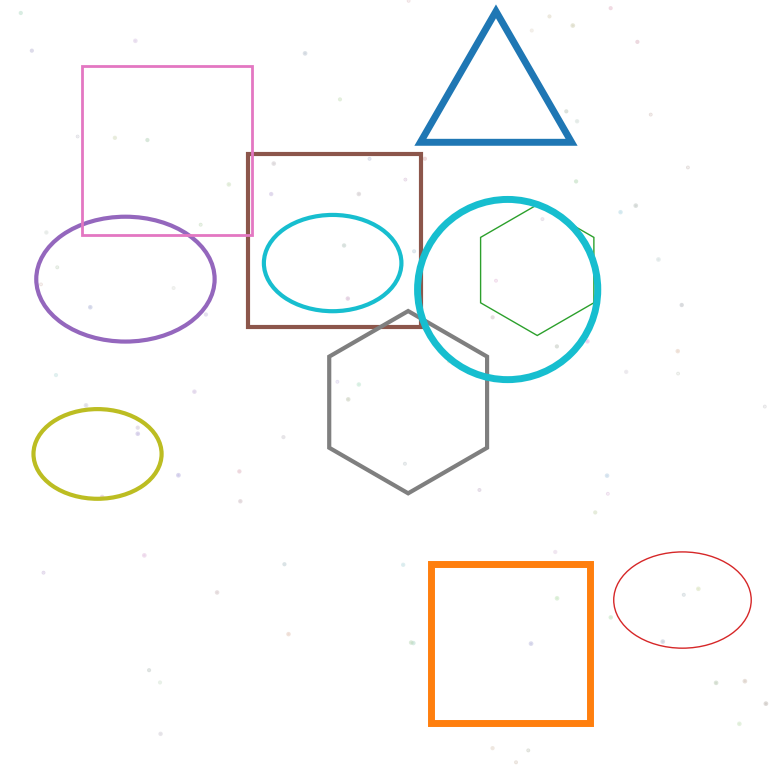[{"shape": "triangle", "thickness": 2.5, "radius": 0.57, "center": [0.644, 0.872]}, {"shape": "square", "thickness": 2.5, "radius": 0.52, "center": [0.663, 0.164]}, {"shape": "hexagon", "thickness": 0.5, "radius": 0.42, "center": [0.698, 0.649]}, {"shape": "oval", "thickness": 0.5, "radius": 0.45, "center": [0.886, 0.221]}, {"shape": "oval", "thickness": 1.5, "radius": 0.58, "center": [0.163, 0.637]}, {"shape": "square", "thickness": 1.5, "radius": 0.56, "center": [0.434, 0.687]}, {"shape": "square", "thickness": 1, "radius": 0.55, "center": [0.217, 0.805]}, {"shape": "hexagon", "thickness": 1.5, "radius": 0.59, "center": [0.53, 0.478]}, {"shape": "oval", "thickness": 1.5, "radius": 0.42, "center": [0.127, 0.41]}, {"shape": "circle", "thickness": 2.5, "radius": 0.59, "center": [0.659, 0.624]}, {"shape": "oval", "thickness": 1.5, "radius": 0.45, "center": [0.432, 0.658]}]